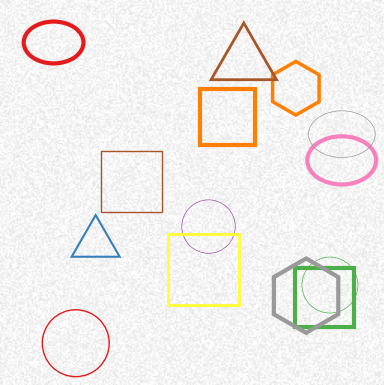[{"shape": "circle", "thickness": 1, "radius": 0.43, "center": [0.197, 0.109]}, {"shape": "oval", "thickness": 3, "radius": 0.39, "center": [0.139, 0.89]}, {"shape": "triangle", "thickness": 1.5, "radius": 0.36, "center": [0.249, 0.369]}, {"shape": "circle", "thickness": 0.5, "radius": 0.36, "center": [0.857, 0.26]}, {"shape": "square", "thickness": 3, "radius": 0.38, "center": [0.842, 0.227]}, {"shape": "circle", "thickness": 0.5, "radius": 0.35, "center": [0.542, 0.411]}, {"shape": "hexagon", "thickness": 2.5, "radius": 0.35, "center": [0.768, 0.771]}, {"shape": "square", "thickness": 3, "radius": 0.36, "center": [0.591, 0.696]}, {"shape": "square", "thickness": 2, "radius": 0.46, "center": [0.529, 0.299]}, {"shape": "square", "thickness": 1, "radius": 0.39, "center": [0.342, 0.529]}, {"shape": "triangle", "thickness": 2, "radius": 0.49, "center": [0.633, 0.842]}, {"shape": "oval", "thickness": 3, "radius": 0.45, "center": [0.888, 0.583]}, {"shape": "hexagon", "thickness": 3, "radius": 0.48, "center": [0.795, 0.232]}, {"shape": "oval", "thickness": 0.5, "radius": 0.43, "center": [0.888, 0.651]}]